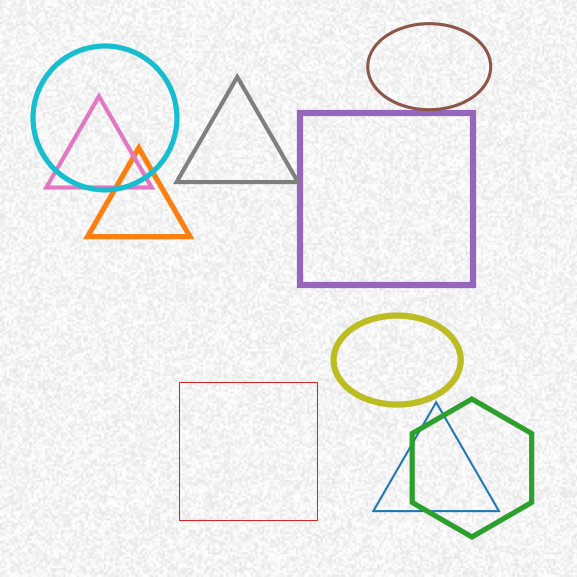[{"shape": "triangle", "thickness": 1, "radius": 0.63, "center": [0.755, 0.177]}, {"shape": "triangle", "thickness": 2.5, "radius": 0.51, "center": [0.24, 0.641]}, {"shape": "hexagon", "thickness": 2.5, "radius": 0.6, "center": [0.817, 0.189]}, {"shape": "square", "thickness": 0.5, "radius": 0.6, "center": [0.43, 0.218]}, {"shape": "square", "thickness": 3, "radius": 0.75, "center": [0.669, 0.655]}, {"shape": "oval", "thickness": 1.5, "radius": 0.53, "center": [0.743, 0.884]}, {"shape": "triangle", "thickness": 2, "radius": 0.53, "center": [0.171, 0.727]}, {"shape": "triangle", "thickness": 2, "radius": 0.61, "center": [0.411, 0.745]}, {"shape": "oval", "thickness": 3, "radius": 0.55, "center": [0.688, 0.376]}, {"shape": "circle", "thickness": 2.5, "radius": 0.62, "center": [0.182, 0.795]}]